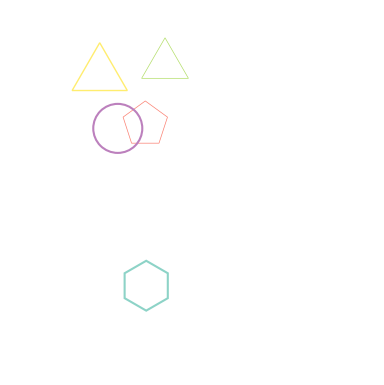[{"shape": "hexagon", "thickness": 1.5, "radius": 0.32, "center": [0.38, 0.258]}, {"shape": "pentagon", "thickness": 0.5, "radius": 0.3, "center": [0.377, 0.677]}, {"shape": "triangle", "thickness": 0.5, "radius": 0.35, "center": [0.429, 0.832]}, {"shape": "circle", "thickness": 1.5, "radius": 0.32, "center": [0.306, 0.667]}, {"shape": "triangle", "thickness": 1, "radius": 0.41, "center": [0.259, 0.806]}]